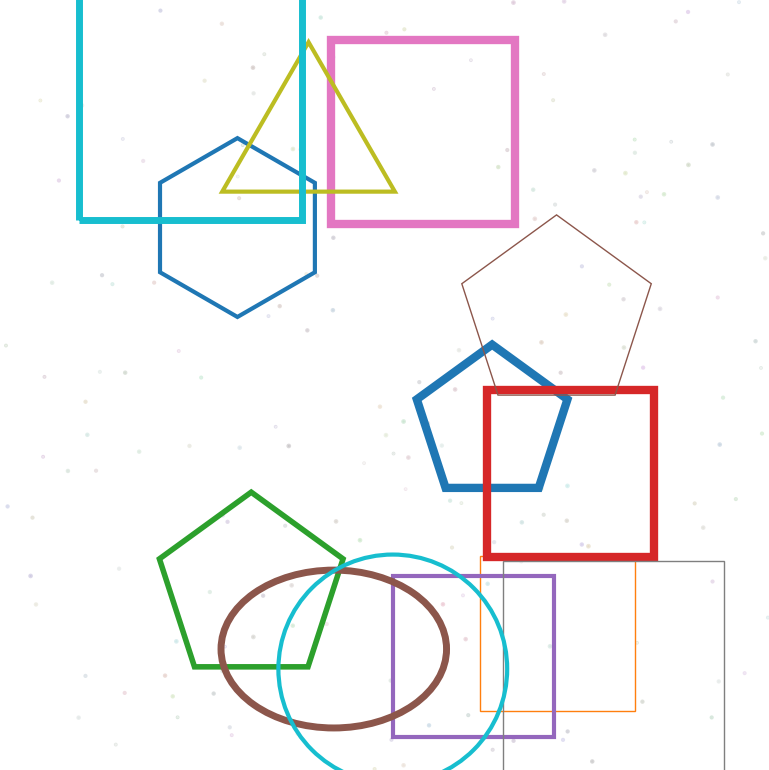[{"shape": "pentagon", "thickness": 3, "radius": 0.51, "center": [0.639, 0.45]}, {"shape": "hexagon", "thickness": 1.5, "radius": 0.58, "center": [0.308, 0.704]}, {"shape": "square", "thickness": 0.5, "radius": 0.5, "center": [0.724, 0.178]}, {"shape": "pentagon", "thickness": 2, "radius": 0.63, "center": [0.326, 0.235]}, {"shape": "square", "thickness": 3, "radius": 0.54, "center": [0.741, 0.385]}, {"shape": "square", "thickness": 1.5, "radius": 0.52, "center": [0.615, 0.147]}, {"shape": "oval", "thickness": 2.5, "radius": 0.73, "center": [0.433, 0.157]}, {"shape": "pentagon", "thickness": 0.5, "radius": 0.65, "center": [0.723, 0.592]}, {"shape": "square", "thickness": 3, "radius": 0.6, "center": [0.55, 0.829]}, {"shape": "square", "thickness": 0.5, "radius": 0.72, "center": [0.796, 0.127]}, {"shape": "triangle", "thickness": 1.5, "radius": 0.65, "center": [0.401, 0.816]}, {"shape": "square", "thickness": 2.5, "radius": 0.72, "center": [0.247, 0.859]}, {"shape": "circle", "thickness": 1.5, "radius": 0.74, "center": [0.51, 0.131]}]